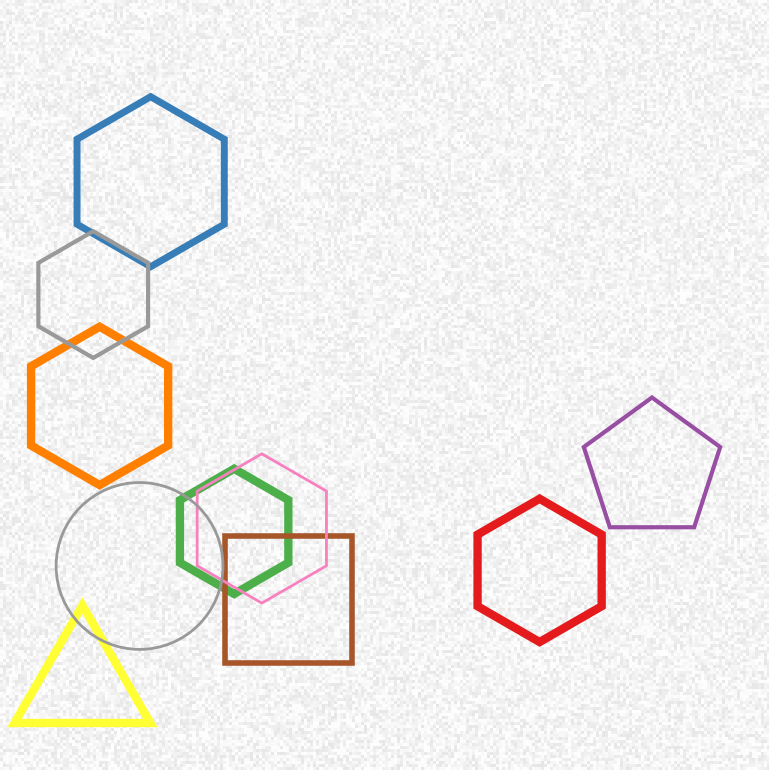[{"shape": "hexagon", "thickness": 3, "radius": 0.47, "center": [0.701, 0.259]}, {"shape": "hexagon", "thickness": 2.5, "radius": 0.55, "center": [0.196, 0.764]}, {"shape": "hexagon", "thickness": 3, "radius": 0.41, "center": [0.304, 0.31]}, {"shape": "pentagon", "thickness": 1.5, "radius": 0.47, "center": [0.847, 0.391]}, {"shape": "hexagon", "thickness": 3, "radius": 0.51, "center": [0.129, 0.473]}, {"shape": "triangle", "thickness": 3, "radius": 0.51, "center": [0.107, 0.112]}, {"shape": "square", "thickness": 2, "radius": 0.41, "center": [0.375, 0.222]}, {"shape": "hexagon", "thickness": 1, "radius": 0.48, "center": [0.34, 0.314]}, {"shape": "hexagon", "thickness": 1.5, "radius": 0.41, "center": [0.121, 0.617]}, {"shape": "circle", "thickness": 1, "radius": 0.54, "center": [0.181, 0.265]}]